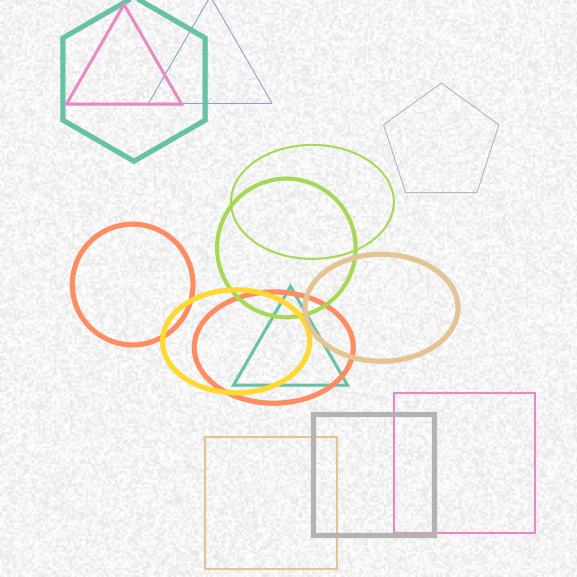[{"shape": "hexagon", "thickness": 2.5, "radius": 0.71, "center": [0.232, 0.862]}, {"shape": "triangle", "thickness": 1.5, "radius": 0.57, "center": [0.503, 0.389]}, {"shape": "circle", "thickness": 2.5, "radius": 0.52, "center": [0.23, 0.506]}, {"shape": "oval", "thickness": 2.5, "radius": 0.69, "center": [0.474, 0.397]}, {"shape": "triangle", "thickness": 0.5, "radius": 0.62, "center": [0.364, 0.882]}, {"shape": "triangle", "thickness": 1.5, "radius": 0.58, "center": [0.215, 0.876]}, {"shape": "square", "thickness": 1, "radius": 0.61, "center": [0.804, 0.198]}, {"shape": "circle", "thickness": 2, "radius": 0.6, "center": [0.496, 0.57]}, {"shape": "oval", "thickness": 1, "radius": 0.71, "center": [0.541, 0.65]}, {"shape": "oval", "thickness": 2.5, "radius": 0.64, "center": [0.409, 0.408]}, {"shape": "square", "thickness": 1, "radius": 0.57, "center": [0.468, 0.129]}, {"shape": "oval", "thickness": 2.5, "radius": 0.66, "center": [0.661, 0.466]}, {"shape": "square", "thickness": 2.5, "radius": 0.52, "center": [0.647, 0.178]}, {"shape": "pentagon", "thickness": 0.5, "radius": 0.52, "center": [0.764, 0.751]}]